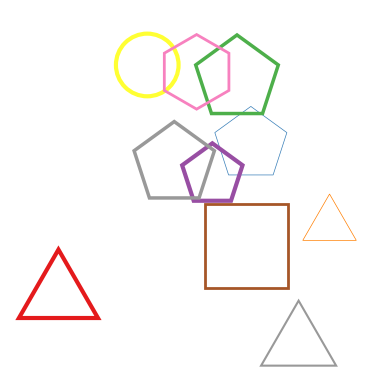[{"shape": "triangle", "thickness": 3, "radius": 0.59, "center": [0.152, 0.233]}, {"shape": "pentagon", "thickness": 0.5, "radius": 0.49, "center": [0.652, 0.625]}, {"shape": "pentagon", "thickness": 2.5, "radius": 0.56, "center": [0.616, 0.796]}, {"shape": "pentagon", "thickness": 3, "radius": 0.41, "center": [0.552, 0.545]}, {"shape": "triangle", "thickness": 0.5, "radius": 0.4, "center": [0.856, 0.416]}, {"shape": "circle", "thickness": 3, "radius": 0.41, "center": [0.382, 0.831]}, {"shape": "square", "thickness": 2, "radius": 0.54, "center": [0.64, 0.362]}, {"shape": "hexagon", "thickness": 2, "radius": 0.48, "center": [0.511, 0.813]}, {"shape": "pentagon", "thickness": 2.5, "radius": 0.55, "center": [0.453, 0.575]}, {"shape": "triangle", "thickness": 1.5, "radius": 0.56, "center": [0.776, 0.107]}]